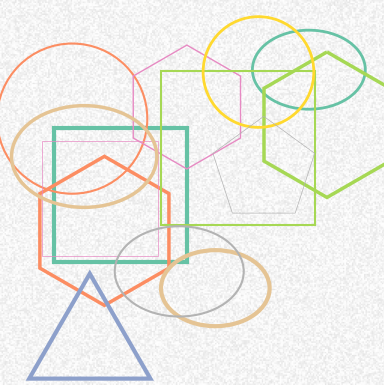[{"shape": "oval", "thickness": 2, "radius": 0.73, "center": [0.802, 0.819]}, {"shape": "square", "thickness": 3, "radius": 0.87, "center": [0.313, 0.493]}, {"shape": "hexagon", "thickness": 2.5, "radius": 0.97, "center": [0.271, 0.4]}, {"shape": "circle", "thickness": 1.5, "radius": 0.98, "center": [0.188, 0.692]}, {"shape": "triangle", "thickness": 3, "radius": 0.91, "center": [0.233, 0.107]}, {"shape": "square", "thickness": 0.5, "radius": 0.75, "center": [0.259, 0.484]}, {"shape": "hexagon", "thickness": 1, "radius": 0.8, "center": [0.485, 0.722]}, {"shape": "square", "thickness": 1.5, "radius": 1.0, "center": [0.618, 0.616]}, {"shape": "hexagon", "thickness": 2.5, "radius": 0.94, "center": [0.849, 0.676]}, {"shape": "circle", "thickness": 2, "radius": 0.72, "center": [0.671, 0.813]}, {"shape": "oval", "thickness": 3, "radius": 0.71, "center": [0.559, 0.251]}, {"shape": "oval", "thickness": 2.5, "radius": 0.94, "center": [0.219, 0.593]}, {"shape": "oval", "thickness": 1.5, "radius": 0.84, "center": [0.466, 0.295]}, {"shape": "pentagon", "thickness": 0.5, "radius": 0.69, "center": [0.685, 0.559]}]